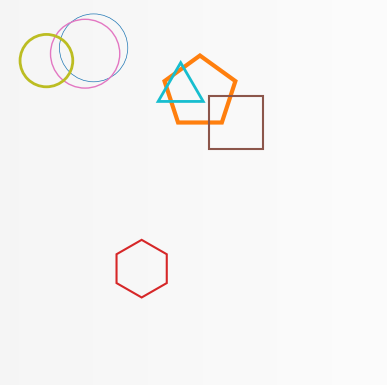[{"shape": "circle", "thickness": 0.5, "radius": 0.44, "center": [0.242, 0.876]}, {"shape": "pentagon", "thickness": 3, "radius": 0.48, "center": [0.516, 0.76]}, {"shape": "hexagon", "thickness": 1.5, "radius": 0.37, "center": [0.366, 0.302]}, {"shape": "square", "thickness": 1.5, "radius": 0.34, "center": [0.608, 0.681]}, {"shape": "circle", "thickness": 1, "radius": 0.45, "center": [0.22, 0.861]}, {"shape": "circle", "thickness": 2, "radius": 0.34, "center": [0.12, 0.843]}, {"shape": "triangle", "thickness": 2, "radius": 0.34, "center": [0.466, 0.77]}]